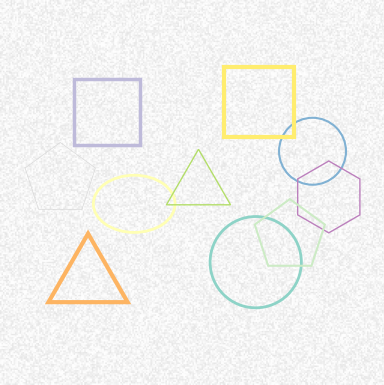[{"shape": "circle", "thickness": 2, "radius": 0.59, "center": [0.664, 0.319]}, {"shape": "oval", "thickness": 2, "radius": 0.53, "center": [0.349, 0.471]}, {"shape": "square", "thickness": 2.5, "radius": 0.43, "center": [0.278, 0.709]}, {"shape": "circle", "thickness": 1.5, "radius": 0.43, "center": [0.812, 0.607]}, {"shape": "triangle", "thickness": 3, "radius": 0.59, "center": [0.229, 0.275]}, {"shape": "triangle", "thickness": 1, "radius": 0.48, "center": [0.516, 0.516]}, {"shape": "pentagon", "thickness": 0.5, "radius": 0.48, "center": [0.157, 0.534]}, {"shape": "hexagon", "thickness": 1, "radius": 0.47, "center": [0.854, 0.489]}, {"shape": "pentagon", "thickness": 1.5, "radius": 0.48, "center": [0.753, 0.387]}, {"shape": "square", "thickness": 3, "radius": 0.46, "center": [0.672, 0.736]}]